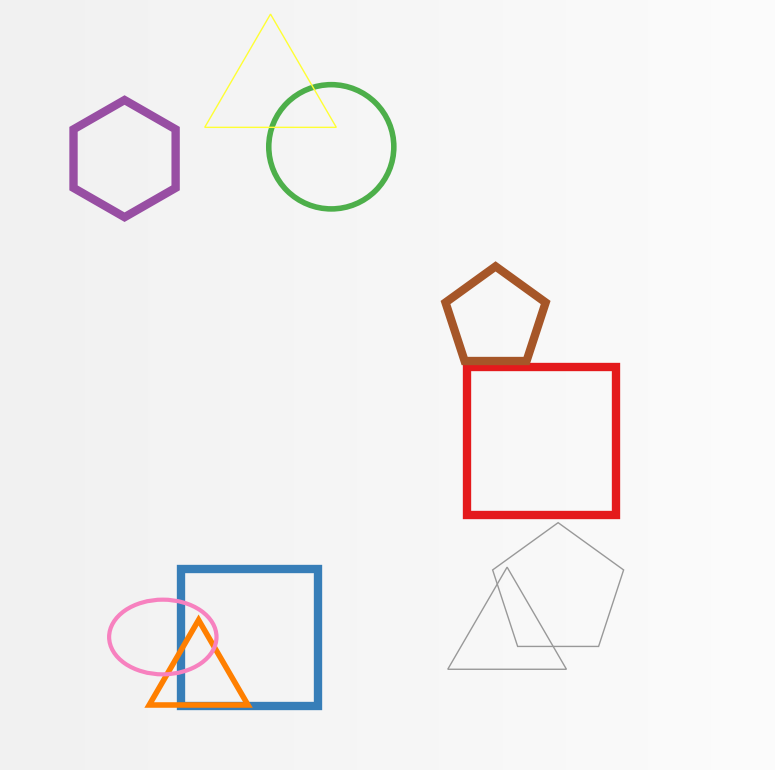[{"shape": "square", "thickness": 3, "radius": 0.48, "center": [0.699, 0.427]}, {"shape": "square", "thickness": 3, "radius": 0.44, "center": [0.322, 0.172]}, {"shape": "circle", "thickness": 2, "radius": 0.4, "center": [0.427, 0.809]}, {"shape": "hexagon", "thickness": 3, "radius": 0.38, "center": [0.161, 0.794]}, {"shape": "triangle", "thickness": 2, "radius": 0.37, "center": [0.256, 0.121]}, {"shape": "triangle", "thickness": 0.5, "radius": 0.49, "center": [0.349, 0.884]}, {"shape": "pentagon", "thickness": 3, "radius": 0.34, "center": [0.639, 0.586]}, {"shape": "oval", "thickness": 1.5, "radius": 0.35, "center": [0.21, 0.173]}, {"shape": "pentagon", "thickness": 0.5, "radius": 0.44, "center": [0.72, 0.232]}, {"shape": "triangle", "thickness": 0.5, "radius": 0.44, "center": [0.654, 0.175]}]